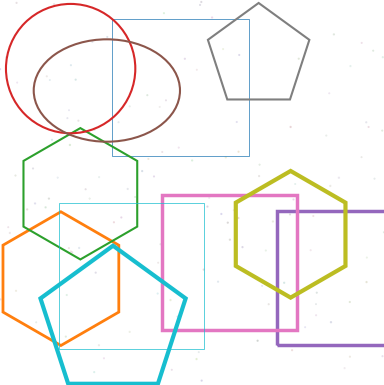[{"shape": "square", "thickness": 0.5, "radius": 0.89, "center": [0.469, 0.772]}, {"shape": "hexagon", "thickness": 2, "radius": 0.87, "center": [0.158, 0.276]}, {"shape": "hexagon", "thickness": 1.5, "radius": 0.85, "center": [0.209, 0.497]}, {"shape": "circle", "thickness": 1.5, "radius": 0.84, "center": [0.183, 0.822]}, {"shape": "square", "thickness": 2.5, "radius": 0.87, "center": [0.893, 0.279]}, {"shape": "oval", "thickness": 1.5, "radius": 0.95, "center": [0.278, 0.765]}, {"shape": "square", "thickness": 2.5, "radius": 0.87, "center": [0.596, 0.318]}, {"shape": "pentagon", "thickness": 1.5, "radius": 0.69, "center": [0.672, 0.854]}, {"shape": "hexagon", "thickness": 3, "radius": 0.82, "center": [0.755, 0.391]}, {"shape": "pentagon", "thickness": 3, "radius": 0.99, "center": [0.294, 0.164]}, {"shape": "square", "thickness": 0.5, "radius": 0.94, "center": [0.342, 0.284]}]